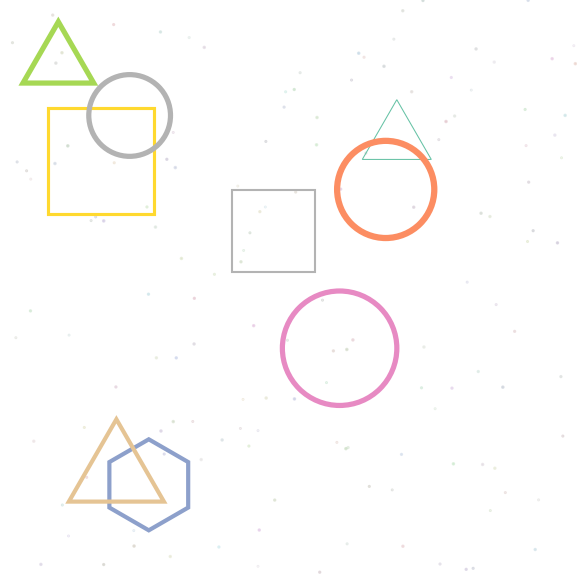[{"shape": "triangle", "thickness": 0.5, "radius": 0.34, "center": [0.687, 0.758]}, {"shape": "circle", "thickness": 3, "radius": 0.42, "center": [0.668, 0.671]}, {"shape": "hexagon", "thickness": 2, "radius": 0.39, "center": [0.258, 0.16]}, {"shape": "circle", "thickness": 2.5, "radius": 0.5, "center": [0.588, 0.396]}, {"shape": "triangle", "thickness": 2.5, "radius": 0.35, "center": [0.101, 0.891]}, {"shape": "square", "thickness": 1.5, "radius": 0.46, "center": [0.175, 0.72]}, {"shape": "triangle", "thickness": 2, "radius": 0.48, "center": [0.202, 0.178]}, {"shape": "circle", "thickness": 2.5, "radius": 0.35, "center": [0.224, 0.799]}, {"shape": "square", "thickness": 1, "radius": 0.36, "center": [0.474, 0.599]}]